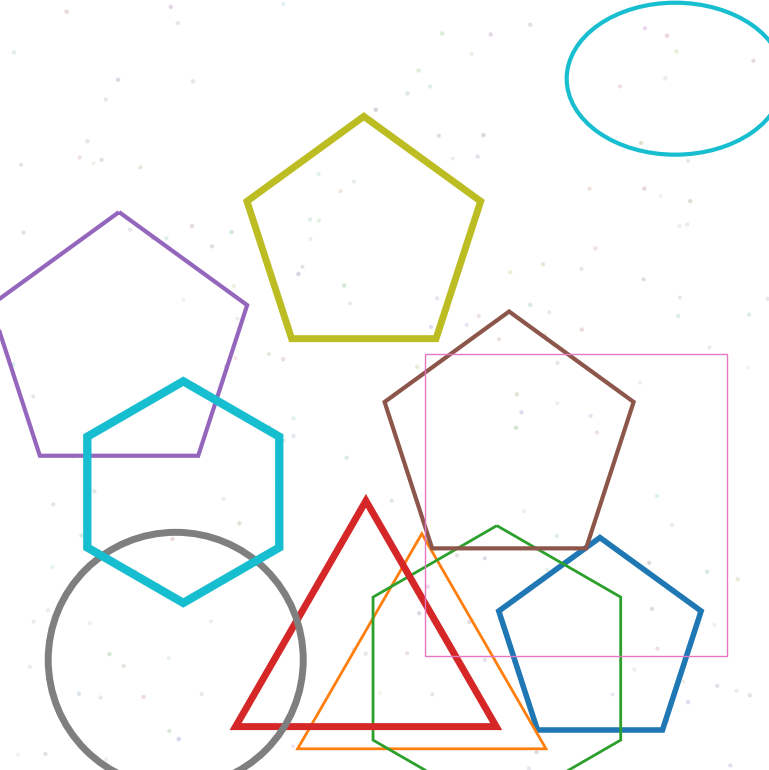[{"shape": "pentagon", "thickness": 2, "radius": 0.69, "center": [0.779, 0.164]}, {"shape": "triangle", "thickness": 1, "radius": 0.93, "center": [0.548, 0.121]}, {"shape": "hexagon", "thickness": 1, "radius": 0.93, "center": [0.645, 0.132]}, {"shape": "triangle", "thickness": 2.5, "radius": 0.98, "center": [0.475, 0.154]}, {"shape": "pentagon", "thickness": 1.5, "radius": 0.87, "center": [0.155, 0.55]}, {"shape": "pentagon", "thickness": 1.5, "radius": 0.85, "center": [0.661, 0.425]}, {"shape": "square", "thickness": 0.5, "radius": 0.98, "center": [0.748, 0.344]}, {"shape": "circle", "thickness": 2.5, "radius": 0.83, "center": [0.228, 0.143]}, {"shape": "pentagon", "thickness": 2.5, "radius": 0.8, "center": [0.473, 0.689]}, {"shape": "hexagon", "thickness": 3, "radius": 0.72, "center": [0.238, 0.361]}, {"shape": "oval", "thickness": 1.5, "radius": 0.7, "center": [0.877, 0.898]}]